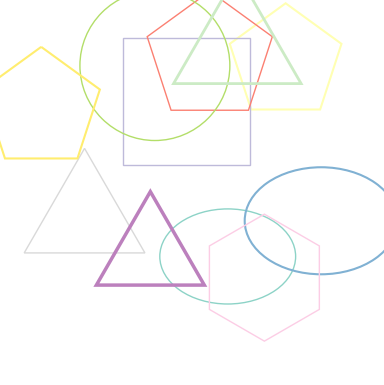[{"shape": "oval", "thickness": 1, "radius": 0.88, "center": [0.591, 0.334]}, {"shape": "pentagon", "thickness": 1.5, "radius": 0.76, "center": [0.742, 0.839]}, {"shape": "square", "thickness": 1, "radius": 0.82, "center": [0.484, 0.736]}, {"shape": "pentagon", "thickness": 1, "radius": 0.85, "center": [0.545, 0.852]}, {"shape": "oval", "thickness": 1.5, "radius": 0.99, "center": [0.834, 0.427]}, {"shape": "circle", "thickness": 1, "radius": 0.97, "center": [0.402, 0.83]}, {"shape": "hexagon", "thickness": 1, "radius": 0.82, "center": [0.687, 0.279]}, {"shape": "triangle", "thickness": 1, "radius": 0.91, "center": [0.22, 0.434]}, {"shape": "triangle", "thickness": 2.5, "radius": 0.81, "center": [0.391, 0.34]}, {"shape": "triangle", "thickness": 2, "radius": 0.96, "center": [0.616, 0.879]}, {"shape": "pentagon", "thickness": 1.5, "radius": 0.8, "center": [0.107, 0.718]}]